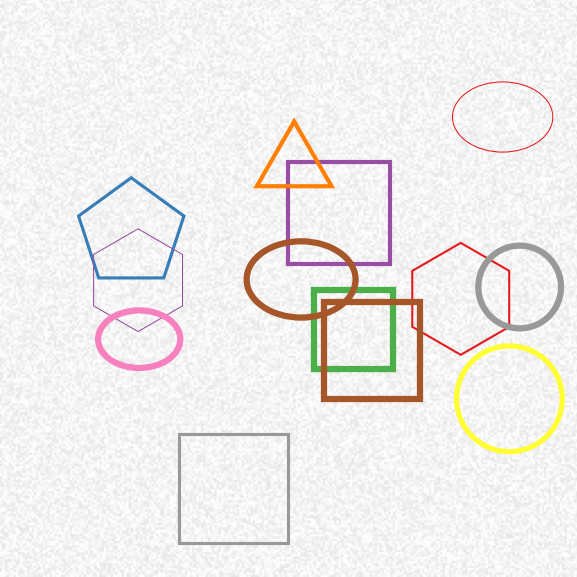[{"shape": "oval", "thickness": 0.5, "radius": 0.43, "center": [0.87, 0.797]}, {"shape": "hexagon", "thickness": 1, "radius": 0.48, "center": [0.798, 0.482]}, {"shape": "pentagon", "thickness": 1.5, "radius": 0.48, "center": [0.227, 0.595]}, {"shape": "square", "thickness": 3, "radius": 0.34, "center": [0.612, 0.429]}, {"shape": "hexagon", "thickness": 0.5, "radius": 0.44, "center": [0.239, 0.514]}, {"shape": "square", "thickness": 2, "radius": 0.44, "center": [0.587, 0.63]}, {"shape": "triangle", "thickness": 2, "radius": 0.37, "center": [0.509, 0.714]}, {"shape": "circle", "thickness": 2.5, "radius": 0.46, "center": [0.882, 0.309]}, {"shape": "square", "thickness": 3, "radius": 0.42, "center": [0.644, 0.392]}, {"shape": "oval", "thickness": 3, "radius": 0.47, "center": [0.521, 0.515]}, {"shape": "oval", "thickness": 3, "radius": 0.36, "center": [0.241, 0.412]}, {"shape": "square", "thickness": 1.5, "radius": 0.47, "center": [0.404, 0.153]}, {"shape": "circle", "thickness": 3, "radius": 0.36, "center": [0.9, 0.502]}]